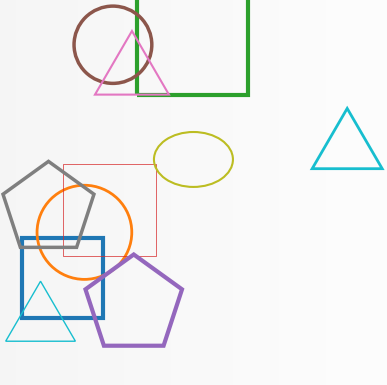[{"shape": "square", "thickness": 3, "radius": 0.52, "center": [0.162, 0.278]}, {"shape": "circle", "thickness": 2, "radius": 0.61, "center": [0.218, 0.397]}, {"shape": "square", "thickness": 3, "radius": 0.71, "center": [0.497, 0.896]}, {"shape": "square", "thickness": 0.5, "radius": 0.6, "center": [0.282, 0.455]}, {"shape": "pentagon", "thickness": 3, "radius": 0.65, "center": [0.345, 0.208]}, {"shape": "circle", "thickness": 2.5, "radius": 0.5, "center": [0.291, 0.884]}, {"shape": "triangle", "thickness": 1.5, "radius": 0.55, "center": [0.341, 0.809]}, {"shape": "pentagon", "thickness": 2.5, "radius": 0.62, "center": [0.125, 0.457]}, {"shape": "oval", "thickness": 1.5, "radius": 0.51, "center": [0.499, 0.586]}, {"shape": "triangle", "thickness": 1, "radius": 0.52, "center": [0.105, 0.166]}, {"shape": "triangle", "thickness": 2, "radius": 0.52, "center": [0.896, 0.614]}]